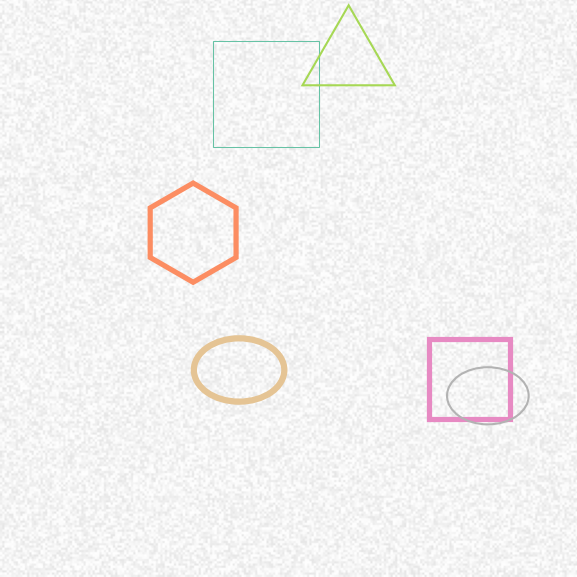[{"shape": "square", "thickness": 0.5, "radius": 0.46, "center": [0.46, 0.836]}, {"shape": "hexagon", "thickness": 2.5, "radius": 0.43, "center": [0.334, 0.596]}, {"shape": "square", "thickness": 2.5, "radius": 0.35, "center": [0.813, 0.343]}, {"shape": "triangle", "thickness": 1, "radius": 0.46, "center": [0.604, 0.898]}, {"shape": "oval", "thickness": 3, "radius": 0.39, "center": [0.414, 0.358]}, {"shape": "oval", "thickness": 1, "radius": 0.35, "center": [0.845, 0.314]}]